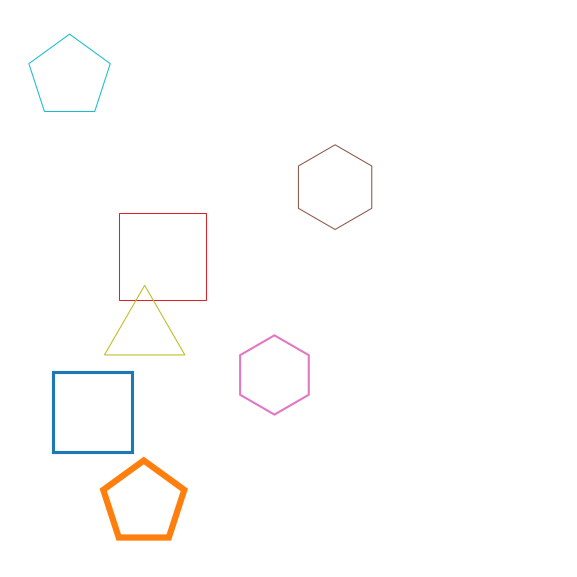[{"shape": "square", "thickness": 1.5, "radius": 0.34, "center": [0.161, 0.286]}, {"shape": "pentagon", "thickness": 3, "radius": 0.37, "center": [0.249, 0.128]}, {"shape": "square", "thickness": 0.5, "radius": 0.38, "center": [0.281, 0.555]}, {"shape": "hexagon", "thickness": 0.5, "radius": 0.37, "center": [0.58, 0.675]}, {"shape": "hexagon", "thickness": 1, "radius": 0.34, "center": [0.475, 0.35]}, {"shape": "triangle", "thickness": 0.5, "radius": 0.4, "center": [0.25, 0.425]}, {"shape": "pentagon", "thickness": 0.5, "radius": 0.37, "center": [0.12, 0.866]}]